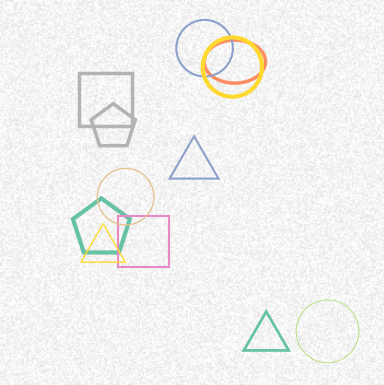[{"shape": "pentagon", "thickness": 3, "radius": 0.39, "center": [0.263, 0.407]}, {"shape": "triangle", "thickness": 2, "radius": 0.34, "center": [0.692, 0.123]}, {"shape": "oval", "thickness": 2.5, "radius": 0.4, "center": [0.61, 0.84]}, {"shape": "triangle", "thickness": 1.5, "radius": 0.37, "center": [0.504, 0.573]}, {"shape": "circle", "thickness": 1.5, "radius": 0.37, "center": [0.531, 0.875]}, {"shape": "square", "thickness": 1.5, "radius": 0.33, "center": [0.374, 0.373]}, {"shape": "circle", "thickness": 0.5, "radius": 0.41, "center": [0.851, 0.139]}, {"shape": "circle", "thickness": 3, "radius": 0.39, "center": [0.604, 0.826]}, {"shape": "triangle", "thickness": 1, "radius": 0.33, "center": [0.268, 0.352]}, {"shape": "circle", "thickness": 1, "radius": 0.37, "center": [0.326, 0.489]}, {"shape": "pentagon", "thickness": 2.5, "radius": 0.3, "center": [0.294, 0.67]}, {"shape": "square", "thickness": 2.5, "radius": 0.34, "center": [0.273, 0.742]}]